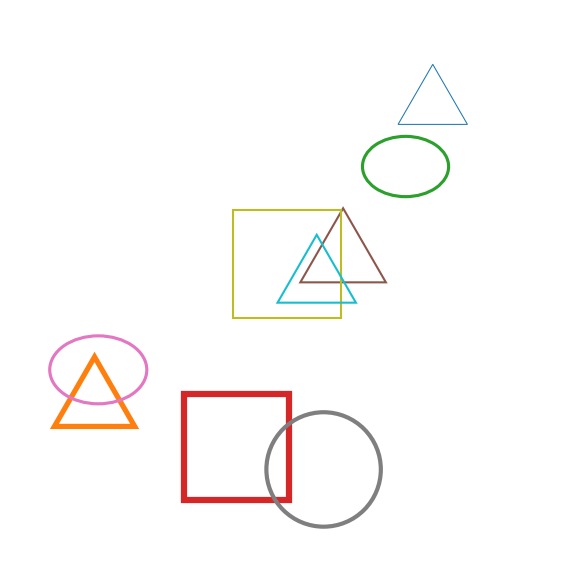[{"shape": "triangle", "thickness": 0.5, "radius": 0.35, "center": [0.749, 0.818]}, {"shape": "triangle", "thickness": 2.5, "radius": 0.4, "center": [0.164, 0.301]}, {"shape": "oval", "thickness": 1.5, "radius": 0.37, "center": [0.702, 0.711]}, {"shape": "square", "thickness": 3, "radius": 0.46, "center": [0.41, 0.226]}, {"shape": "triangle", "thickness": 1, "radius": 0.43, "center": [0.594, 0.553]}, {"shape": "oval", "thickness": 1.5, "radius": 0.42, "center": [0.17, 0.359]}, {"shape": "circle", "thickness": 2, "radius": 0.5, "center": [0.56, 0.186]}, {"shape": "square", "thickness": 1, "radius": 0.47, "center": [0.496, 0.542]}, {"shape": "triangle", "thickness": 1, "radius": 0.39, "center": [0.548, 0.514]}]